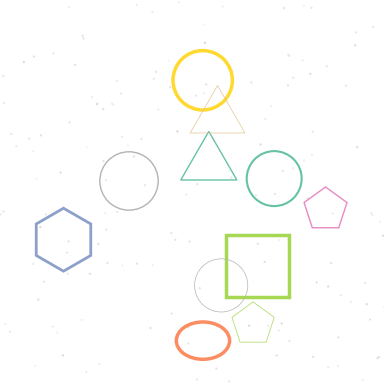[{"shape": "circle", "thickness": 1.5, "radius": 0.36, "center": [0.712, 0.536]}, {"shape": "triangle", "thickness": 1, "radius": 0.42, "center": [0.542, 0.575]}, {"shape": "oval", "thickness": 2.5, "radius": 0.35, "center": [0.527, 0.115]}, {"shape": "hexagon", "thickness": 2, "radius": 0.41, "center": [0.165, 0.377]}, {"shape": "pentagon", "thickness": 1, "radius": 0.29, "center": [0.846, 0.456]}, {"shape": "pentagon", "thickness": 0.5, "radius": 0.29, "center": [0.657, 0.158]}, {"shape": "square", "thickness": 2.5, "radius": 0.41, "center": [0.669, 0.309]}, {"shape": "circle", "thickness": 2.5, "radius": 0.39, "center": [0.526, 0.791]}, {"shape": "triangle", "thickness": 0.5, "radius": 0.41, "center": [0.565, 0.696]}, {"shape": "circle", "thickness": 0.5, "radius": 0.35, "center": [0.574, 0.259]}, {"shape": "circle", "thickness": 1, "radius": 0.38, "center": [0.335, 0.53]}]